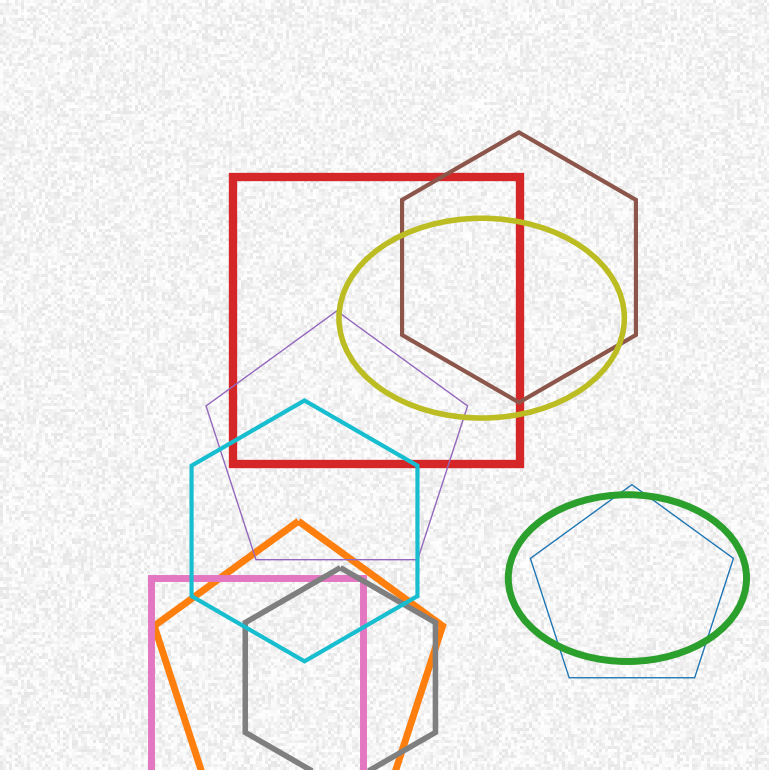[{"shape": "pentagon", "thickness": 0.5, "radius": 0.69, "center": [0.821, 0.232]}, {"shape": "pentagon", "thickness": 2.5, "radius": 0.98, "center": [0.388, 0.126]}, {"shape": "oval", "thickness": 2.5, "radius": 0.77, "center": [0.815, 0.249]}, {"shape": "square", "thickness": 3, "radius": 0.93, "center": [0.489, 0.584]}, {"shape": "pentagon", "thickness": 0.5, "radius": 0.89, "center": [0.437, 0.418]}, {"shape": "hexagon", "thickness": 1.5, "radius": 0.88, "center": [0.674, 0.653]}, {"shape": "square", "thickness": 2.5, "radius": 0.69, "center": [0.334, 0.113]}, {"shape": "hexagon", "thickness": 2, "radius": 0.71, "center": [0.442, 0.12]}, {"shape": "oval", "thickness": 2, "radius": 0.93, "center": [0.626, 0.587]}, {"shape": "hexagon", "thickness": 1.5, "radius": 0.85, "center": [0.395, 0.311]}]